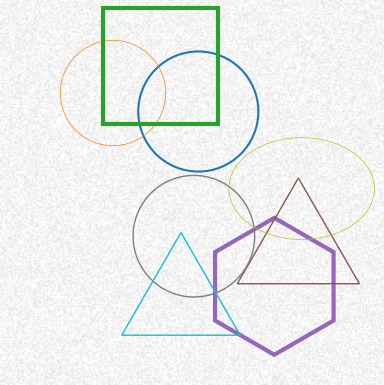[{"shape": "circle", "thickness": 1.5, "radius": 0.78, "center": [0.515, 0.71]}, {"shape": "circle", "thickness": 0.5, "radius": 0.68, "center": [0.293, 0.758]}, {"shape": "square", "thickness": 3, "radius": 0.75, "center": [0.417, 0.828]}, {"shape": "hexagon", "thickness": 3, "radius": 0.89, "center": [0.713, 0.256]}, {"shape": "triangle", "thickness": 1, "radius": 0.92, "center": [0.775, 0.355]}, {"shape": "circle", "thickness": 1, "radius": 0.79, "center": [0.504, 0.386]}, {"shape": "oval", "thickness": 0.5, "radius": 0.95, "center": [0.784, 0.51]}, {"shape": "triangle", "thickness": 1, "radius": 0.89, "center": [0.47, 0.218]}]